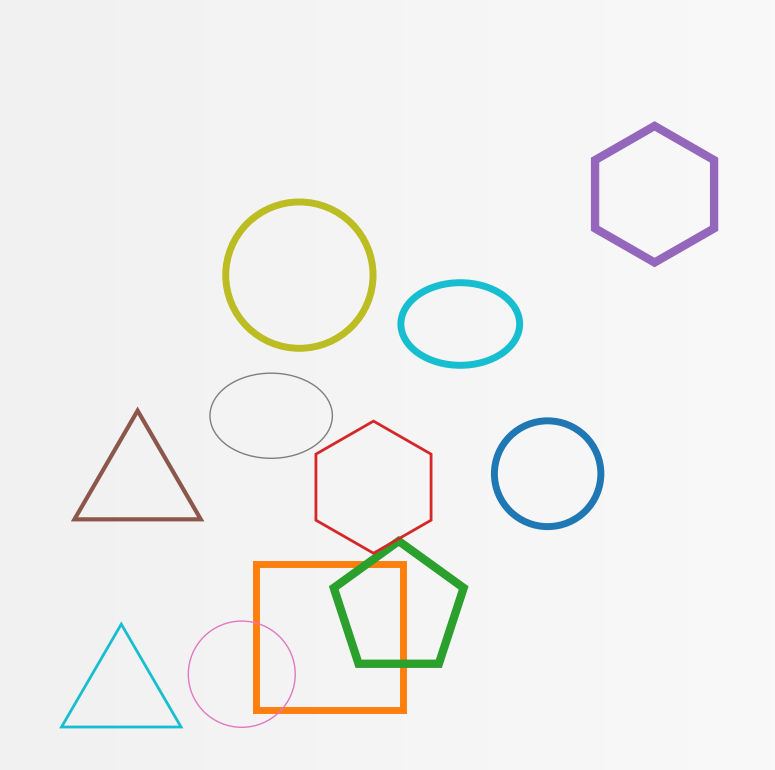[{"shape": "circle", "thickness": 2.5, "radius": 0.34, "center": [0.707, 0.385]}, {"shape": "square", "thickness": 2.5, "radius": 0.47, "center": [0.425, 0.173]}, {"shape": "pentagon", "thickness": 3, "radius": 0.44, "center": [0.514, 0.209]}, {"shape": "hexagon", "thickness": 1, "radius": 0.43, "center": [0.482, 0.367]}, {"shape": "hexagon", "thickness": 3, "radius": 0.44, "center": [0.845, 0.748]}, {"shape": "triangle", "thickness": 1.5, "radius": 0.47, "center": [0.178, 0.373]}, {"shape": "circle", "thickness": 0.5, "radius": 0.34, "center": [0.312, 0.124]}, {"shape": "oval", "thickness": 0.5, "radius": 0.39, "center": [0.35, 0.46]}, {"shape": "circle", "thickness": 2.5, "radius": 0.48, "center": [0.386, 0.643]}, {"shape": "triangle", "thickness": 1, "radius": 0.45, "center": [0.156, 0.1]}, {"shape": "oval", "thickness": 2.5, "radius": 0.38, "center": [0.594, 0.579]}]